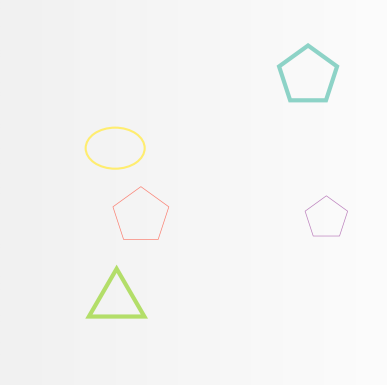[{"shape": "pentagon", "thickness": 3, "radius": 0.39, "center": [0.795, 0.803]}, {"shape": "pentagon", "thickness": 0.5, "radius": 0.38, "center": [0.364, 0.439]}, {"shape": "triangle", "thickness": 3, "radius": 0.41, "center": [0.301, 0.219]}, {"shape": "pentagon", "thickness": 0.5, "radius": 0.29, "center": [0.842, 0.434]}, {"shape": "oval", "thickness": 1.5, "radius": 0.38, "center": [0.297, 0.615]}]